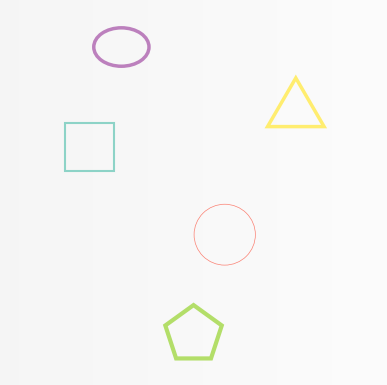[{"shape": "square", "thickness": 1.5, "radius": 0.31, "center": [0.231, 0.619]}, {"shape": "circle", "thickness": 0.5, "radius": 0.4, "center": [0.58, 0.39]}, {"shape": "pentagon", "thickness": 3, "radius": 0.38, "center": [0.499, 0.131]}, {"shape": "oval", "thickness": 2.5, "radius": 0.36, "center": [0.313, 0.878]}, {"shape": "triangle", "thickness": 2.5, "radius": 0.42, "center": [0.763, 0.713]}]